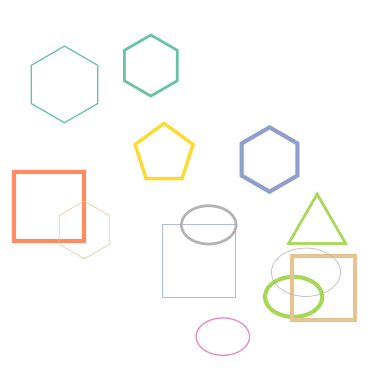[{"shape": "hexagon", "thickness": 2, "radius": 0.4, "center": [0.392, 0.83]}, {"shape": "hexagon", "thickness": 1, "radius": 0.5, "center": [0.168, 0.781]}, {"shape": "square", "thickness": 3, "radius": 0.45, "center": [0.127, 0.463]}, {"shape": "hexagon", "thickness": 3, "radius": 0.42, "center": [0.7, 0.586]}, {"shape": "square", "thickness": 0.5, "radius": 0.47, "center": [0.516, 0.322]}, {"shape": "oval", "thickness": 1, "radius": 0.35, "center": [0.579, 0.126]}, {"shape": "triangle", "thickness": 2, "radius": 0.43, "center": [0.824, 0.41]}, {"shape": "oval", "thickness": 3, "radius": 0.37, "center": [0.763, 0.229]}, {"shape": "pentagon", "thickness": 2.5, "radius": 0.4, "center": [0.426, 0.6]}, {"shape": "square", "thickness": 3, "radius": 0.42, "center": [0.84, 0.253]}, {"shape": "hexagon", "thickness": 0.5, "radius": 0.38, "center": [0.219, 0.403]}, {"shape": "oval", "thickness": 0.5, "radius": 0.45, "center": [0.795, 0.293]}, {"shape": "oval", "thickness": 2, "radius": 0.35, "center": [0.542, 0.416]}]